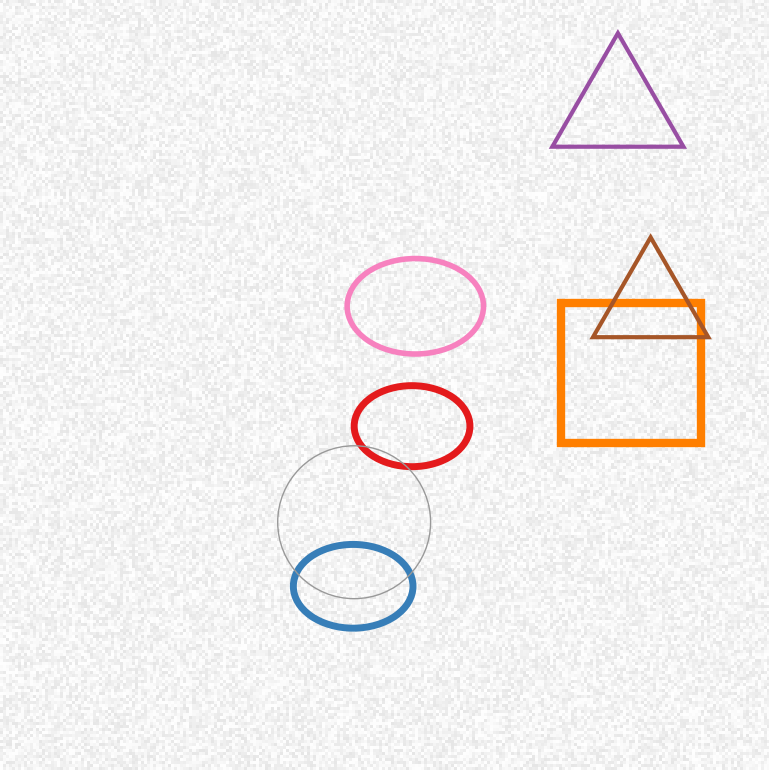[{"shape": "oval", "thickness": 2.5, "radius": 0.38, "center": [0.535, 0.447]}, {"shape": "oval", "thickness": 2.5, "radius": 0.39, "center": [0.459, 0.239]}, {"shape": "triangle", "thickness": 1.5, "radius": 0.49, "center": [0.802, 0.859]}, {"shape": "square", "thickness": 3, "radius": 0.46, "center": [0.819, 0.515]}, {"shape": "triangle", "thickness": 1.5, "radius": 0.43, "center": [0.845, 0.605]}, {"shape": "oval", "thickness": 2, "radius": 0.44, "center": [0.539, 0.602]}, {"shape": "circle", "thickness": 0.5, "radius": 0.5, "center": [0.46, 0.322]}]